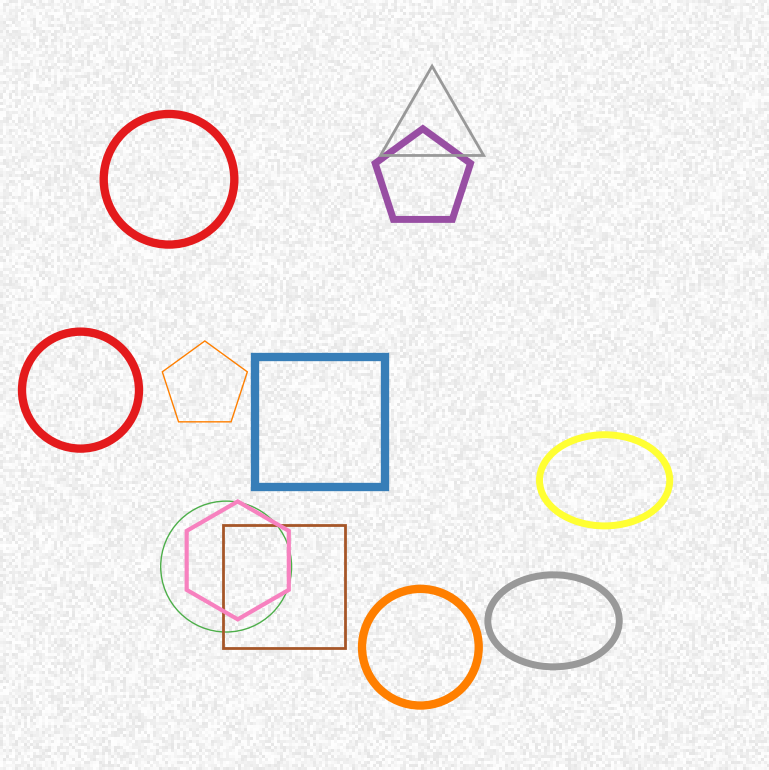[{"shape": "circle", "thickness": 3, "radius": 0.42, "center": [0.22, 0.767]}, {"shape": "circle", "thickness": 3, "radius": 0.38, "center": [0.105, 0.493]}, {"shape": "square", "thickness": 3, "radius": 0.42, "center": [0.416, 0.451]}, {"shape": "circle", "thickness": 0.5, "radius": 0.42, "center": [0.294, 0.264]}, {"shape": "pentagon", "thickness": 2.5, "radius": 0.33, "center": [0.549, 0.768]}, {"shape": "circle", "thickness": 3, "radius": 0.38, "center": [0.546, 0.159]}, {"shape": "pentagon", "thickness": 0.5, "radius": 0.29, "center": [0.266, 0.499]}, {"shape": "oval", "thickness": 2.5, "radius": 0.42, "center": [0.785, 0.376]}, {"shape": "square", "thickness": 1, "radius": 0.4, "center": [0.369, 0.239]}, {"shape": "hexagon", "thickness": 1.5, "radius": 0.38, "center": [0.309, 0.272]}, {"shape": "triangle", "thickness": 1, "radius": 0.39, "center": [0.561, 0.837]}, {"shape": "oval", "thickness": 2.5, "radius": 0.43, "center": [0.719, 0.194]}]